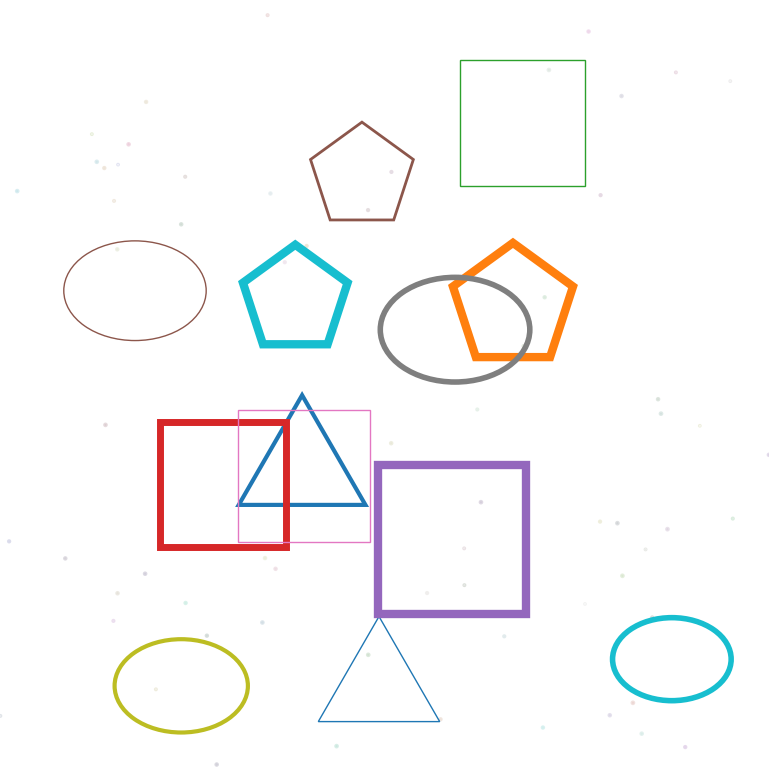[{"shape": "triangle", "thickness": 0.5, "radius": 0.46, "center": [0.492, 0.108]}, {"shape": "triangle", "thickness": 1.5, "radius": 0.47, "center": [0.392, 0.392]}, {"shape": "pentagon", "thickness": 3, "radius": 0.41, "center": [0.666, 0.603]}, {"shape": "square", "thickness": 0.5, "radius": 0.41, "center": [0.679, 0.84]}, {"shape": "square", "thickness": 2.5, "radius": 0.41, "center": [0.289, 0.371]}, {"shape": "square", "thickness": 3, "radius": 0.48, "center": [0.587, 0.299]}, {"shape": "oval", "thickness": 0.5, "radius": 0.46, "center": [0.175, 0.622]}, {"shape": "pentagon", "thickness": 1, "radius": 0.35, "center": [0.47, 0.771]}, {"shape": "square", "thickness": 0.5, "radius": 0.43, "center": [0.395, 0.382]}, {"shape": "oval", "thickness": 2, "radius": 0.49, "center": [0.591, 0.572]}, {"shape": "oval", "thickness": 1.5, "radius": 0.43, "center": [0.235, 0.109]}, {"shape": "pentagon", "thickness": 3, "radius": 0.36, "center": [0.383, 0.611]}, {"shape": "oval", "thickness": 2, "radius": 0.39, "center": [0.873, 0.144]}]